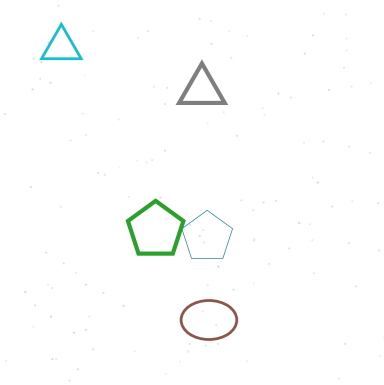[{"shape": "pentagon", "thickness": 0.5, "radius": 0.35, "center": [0.538, 0.385]}, {"shape": "pentagon", "thickness": 3, "radius": 0.38, "center": [0.404, 0.403]}, {"shape": "oval", "thickness": 2, "radius": 0.36, "center": [0.543, 0.169]}, {"shape": "triangle", "thickness": 3, "radius": 0.34, "center": [0.524, 0.767]}, {"shape": "triangle", "thickness": 2, "radius": 0.3, "center": [0.159, 0.877]}]